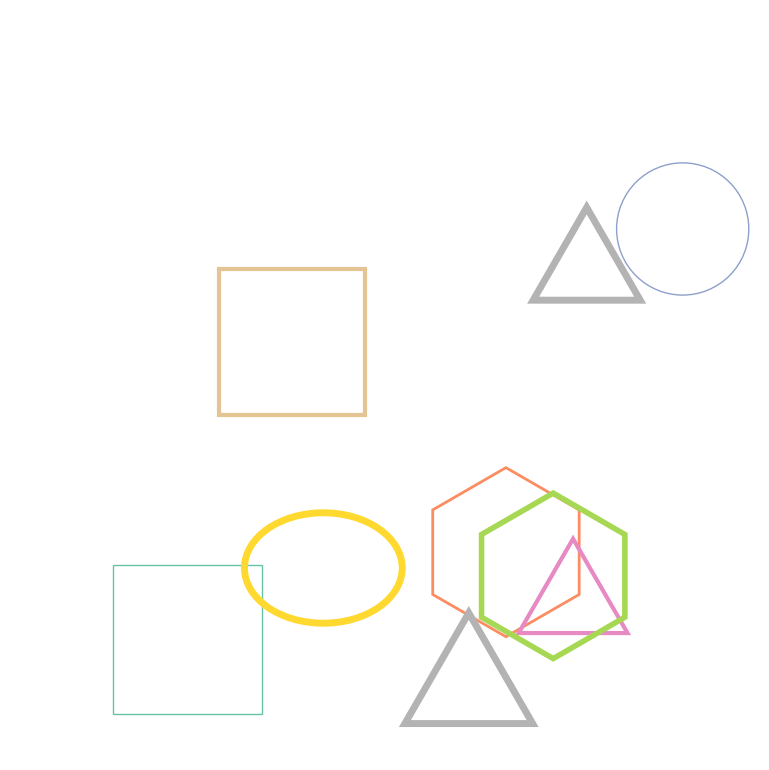[{"shape": "square", "thickness": 0.5, "radius": 0.48, "center": [0.244, 0.17]}, {"shape": "hexagon", "thickness": 1, "radius": 0.55, "center": [0.657, 0.283]}, {"shape": "circle", "thickness": 0.5, "radius": 0.43, "center": [0.887, 0.703]}, {"shape": "triangle", "thickness": 1.5, "radius": 0.41, "center": [0.744, 0.219]}, {"shape": "hexagon", "thickness": 2, "radius": 0.54, "center": [0.718, 0.252]}, {"shape": "oval", "thickness": 2.5, "radius": 0.51, "center": [0.42, 0.262]}, {"shape": "square", "thickness": 1.5, "radius": 0.47, "center": [0.379, 0.555]}, {"shape": "triangle", "thickness": 2.5, "radius": 0.4, "center": [0.762, 0.65]}, {"shape": "triangle", "thickness": 2.5, "radius": 0.48, "center": [0.609, 0.108]}]